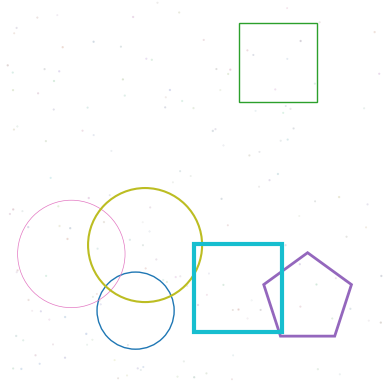[{"shape": "circle", "thickness": 1, "radius": 0.5, "center": [0.352, 0.193]}, {"shape": "square", "thickness": 1, "radius": 0.51, "center": [0.722, 0.837]}, {"shape": "pentagon", "thickness": 2, "radius": 0.6, "center": [0.799, 0.224]}, {"shape": "circle", "thickness": 0.5, "radius": 0.7, "center": [0.185, 0.34]}, {"shape": "circle", "thickness": 1.5, "radius": 0.74, "center": [0.377, 0.363]}, {"shape": "square", "thickness": 3, "radius": 0.57, "center": [0.618, 0.252]}]